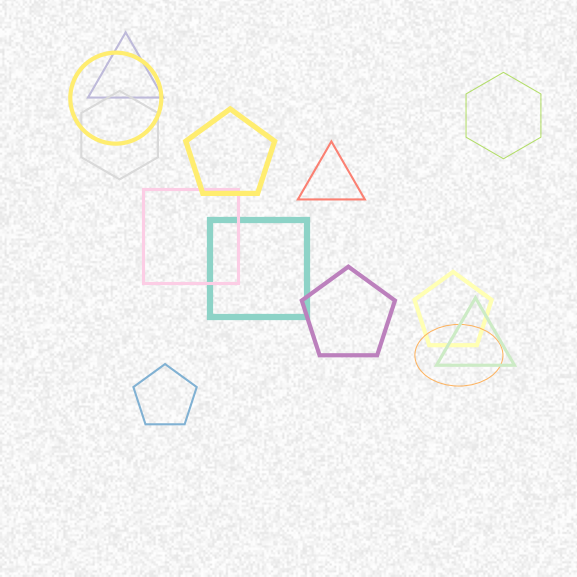[{"shape": "square", "thickness": 3, "radius": 0.42, "center": [0.448, 0.535]}, {"shape": "pentagon", "thickness": 2, "radius": 0.35, "center": [0.785, 0.458]}, {"shape": "triangle", "thickness": 1, "radius": 0.38, "center": [0.218, 0.868]}, {"shape": "triangle", "thickness": 1, "radius": 0.33, "center": [0.574, 0.687]}, {"shape": "pentagon", "thickness": 1, "radius": 0.29, "center": [0.286, 0.311]}, {"shape": "oval", "thickness": 0.5, "radius": 0.38, "center": [0.795, 0.384]}, {"shape": "hexagon", "thickness": 0.5, "radius": 0.37, "center": [0.872, 0.799]}, {"shape": "square", "thickness": 1.5, "radius": 0.41, "center": [0.33, 0.591]}, {"shape": "hexagon", "thickness": 1, "radius": 0.38, "center": [0.207, 0.765]}, {"shape": "pentagon", "thickness": 2, "radius": 0.42, "center": [0.603, 0.453]}, {"shape": "triangle", "thickness": 1.5, "radius": 0.39, "center": [0.823, 0.406]}, {"shape": "circle", "thickness": 2, "radius": 0.39, "center": [0.201, 0.829]}, {"shape": "pentagon", "thickness": 2.5, "radius": 0.4, "center": [0.399, 0.73]}]